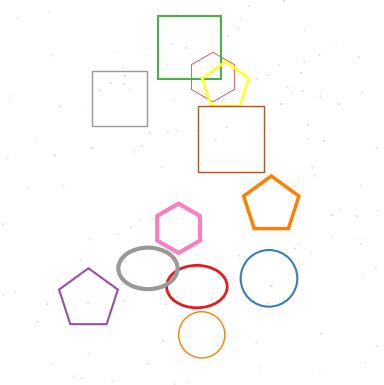[{"shape": "hexagon", "thickness": 0.5, "radius": 0.32, "center": [0.553, 0.8]}, {"shape": "oval", "thickness": 2, "radius": 0.39, "center": [0.511, 0.256]}, {"shape": "circle", "thickness": 1.5, "radius": 0.37, "center": [0.699, 0.277]}, {"shape": "square", "thickness": 1.5, "radius": 0.41, "center": [0.493, 0.877]}, {"shape": "pentagon", "thickness": 1.5, "radius": 0.4, "center": [0.23, 0.223]}, {"shape": "circle", "thickness": 1, "radius": 0.3, "center": [0.524, 0.13]}, {"shape": "pentagon", "thickness": 2.5, "radius": 0.38, "center": [0.705, 0.467]}, {"shape": "pentagon", "thickness": 2, "radius": 0.32, "center": [0.586, 0.776]}, {"shape": "square", "thickness": 1, "radius": 0.43, "center": [0.6, 0.639]}, {"shape": "hexagon", "thickness": 3, "radius": 0.32, "center": [0.464, 0.407]}, {"shape": "oval", "thickness": 3, "radius": 0.38, "center": [0.384, 0.303]}, {"shape": "square", "thickness": 1, "radius": 0.36, "center": [0.309, 0.743]}]